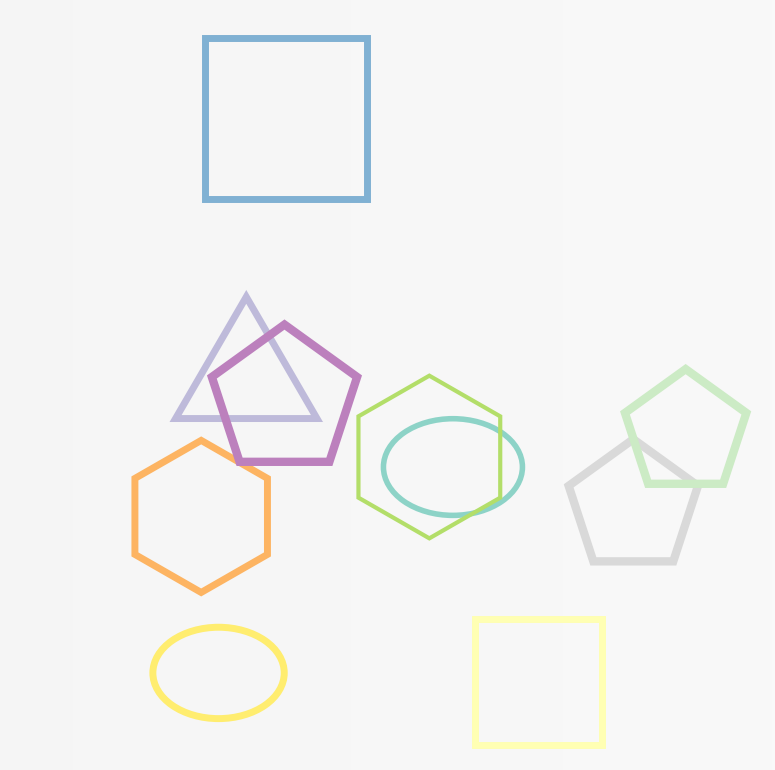[{"shape": "oval", "thickness": 2, "radius": 0.45, "center": [0.584, 0.393]}, {"shape": "square", "thickness": 2.5, "radius": 0.41, "center": [0.695, 0.114]}, {"shape": "triangle", "thickness": 2.5, "radius": 0.53, "center": [0.318, 0.509]}, {"shape": "square", "thickness": 2.5, "radius": 0.52, "center": [0.369, 0.846]}, {"shape": "hexagon", "thickness": 2.5, "radius": 0.49, "center": [0.26, 0.329]}, {"shape": "hexagon", "thickness": 1.5, "radius": 0.53, "center": [0.554, 0.406]}, {"shape": "pentagon", "thickness": 3, "radius": 0.44, "center": [0.817, 0.342]}, {"shape": "pentagon", "thickness": 3, "radius": 0.49, "center": [0.367, 0.48]}, {"shape": "pentagon", "thickness": 3, "radius": 0.41, "center": [0.885, 0.438]}, {"shape": "oval", "thickness": 2.5, "radius": 0.42, "center": [0.282, 0.126]}]